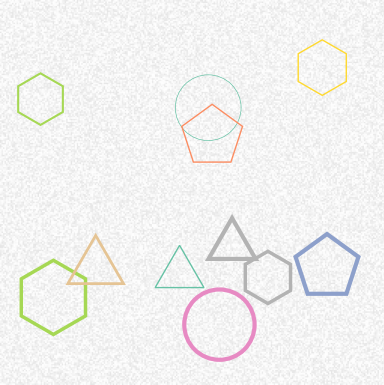[{"shape": "circle", "thickness": 0.5, "radius": 0.43, "center": [0.541, 0.72]}, {"shape": "triangle", "thickness": 1, "radius": 0.37, "center": [0.466, 0.29]}, {"shape": "pentagon", "thickness": 1, "radius": 0.41, "center": [0.551, 0.646]}, {"shape": "pentagon", "thickness": 3, "radius": 0.43, "center": [0.849, 0.306]}, {"shape": "circle", "thickness": 3, "radius": 0.46, "center": [0.57, 0.157]}, {"shape": "hexagon", "thickness": 1.5, "radius": 0.33, "center": [0.105, 0.743]}, {"shape": "hexagon", "thickness": 2.5, "radius": 0.48, "center": [0.139, 0.228]}, {"shape": "hexagon", "thickness": 1, "radius": 0.36, "center": [0.837, 0.824]}, {"shape": "triangle", "thickness": 2, "radius": 0.42, "center": [0.249, 0.305]}, {"shape": "triangle", "thickness": 3, "radius": 0.35, "center": [0.603, 0.363]}, {"shape": "hexagon", "thickness": 2.5, "radius": 0.34, "center": [0.696, 0.279]}]